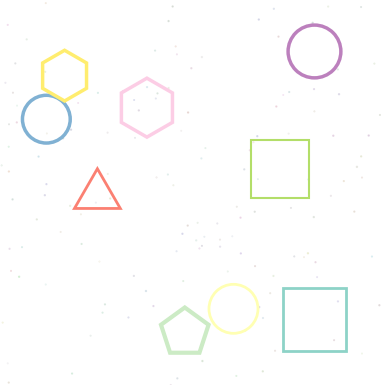[{"shape": "square", "thickness": 2, "radius": 0.41, "center": [0.817, 0.17]}, {"shape": "circle", "thickness": 2, "radius": 0.32, "center": [0.606, 0.198]}, {"shape": "triangle", "thickness": 2, "radius": 0.34, "center": [0.253, 0.493]}, {"shape": "circle", "thickness": 2.5, "radius": 0.31, "center": [0.12, 0.69]}, {"shape": "square", "thickness": 1.5, "radius": 0.38, "center": [0.727, 0.561]}, {"shape": "hexagon", "thickness": 2.5, "radius": 0.38, "center": [0.382, 0.72]}, {"shape": "circle", "thickness": 2.5, "radius": 0.34, "center": [0.817, 0.866]}, {"shape": "pentagon", "thickness": 3, "radius": 0.32, "center": [0.48, 0.136]}, {"shape": "hexagon", "thickness": 2.5, "radius": 0.33, "center": [0.168, 0.804]}]